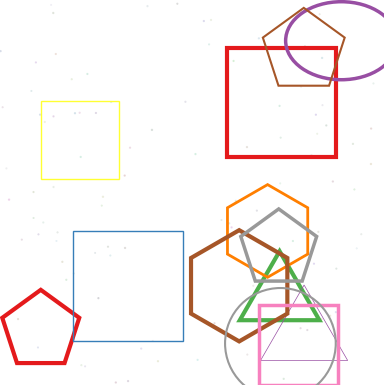[{"shape": "pentagon", "thickness": 3, "radius": 0.53, "center": [0.106, 0.142]}, {"shape": "square", "thickness": 3, "radius": 0.71, "center": [0.731, 0.735]}, {"shape": "square", "thickness": 1, "radius": 0.71, "center": [0.332, 0.257]}, {"shape": "triangle", "thickness": 3, "radius": 0.6, "center": [0.726, 0.228]}, {"shape": "triangle", "thickness": 0.5, "radius": 0.65, "center": [0.79, 0.129]}, {"shape": "oval", "thickness": 2.5, "radius": 0.72, "center": [0.887, 0.894]}, {"shape": "hexagon", "thickness": 2, "radius": 0.6, "center": [0.695, 0.4]}, {"shape": "square", "thickness": 1, "radius": 0.51, "center": [0.208, 0.636]}, {"shape": "hexagon", "thickness": 3, "radius": 0.72, "center": [0.621, 0.258]}, {"shape": "pentagon", "thickness": 1.5, "radius": 0.56, "center": [0.789, 0.868]}, {"shape": "square", "thickness": 2.5, "radius": 0.51, "center": [0.775, 0.104]}, {"shape": "circle", "thickness": 1.5, "radius": 0.72, "center": [0.728, 0.108]}, {"shape": "pentagon", "thickness": 2.5, "radius": 0.52, "center": [0.724, 0.354]}]